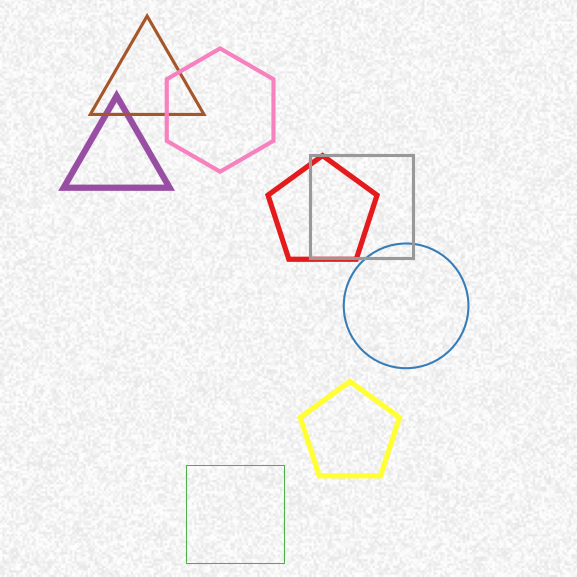[{"shape": "pentagon", "thickness": 2.5, "radius": 0.5, "center": [0.559, 0.631]}, {"shape": "circle", "thickness": 1, "radius": 0.54, "center": [0.703, 0.47]}, {"shape": "square", "thickness": 0.5, "radius": 0.43, "center": [0.407, 0.109]}, {"shape": "triangle", "thickness": 3, "radius": 0.53, "center": [0.202, 0.727]}, {"shape": "pentagon", "thickness": 2.5, "radius": 0.45, "center": [0.606, 0.248]}, {"shape": "triangle", "thickness": 1.5, "radius": 0.57, "center": [0.255, 0.858]}, {"shape": "hexagon", "thickness": 2, "radius": 0.53, "center": [0.381, 0.809]}, {"shape": "square", "thickness": 1.5, "radius": 0.45, "center": [0.626, 0.641]}]